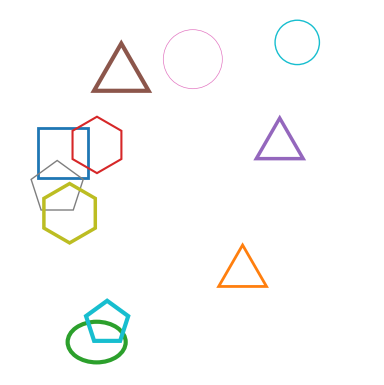[{"shape": "square", "thickness": 2, "radius": 0.33, "center": [0.163, 0.602]}, {"shape": "triangle", "thickness": 2, "radius": 0.36, "center": [0.63, 0.292]}, {"shape": "oval", "thickness": 3, "radius": 0.38, "center": [0.251, 0.112]}, {"shape": "hexagon", "thickness": 1.5, "radius": 0.37, "center": [0.252, 0.624]}, {"shape": "triangle", "thickness": 2.5, "radius": 0.35, "center": [0.727, 0.623]}, {"shape": "triangle", "thickness": 3, "radius": 0.41, "center": [0.315, 0.805]}, {"shape": "circle", "thickness": 0.5, "radius": 0.38, "center": [0.501, 0.846]}, {"shape": "pentagon", "thickness": 1, "radius": 0.36, "center": [0.149, 0.512]}, {"shape": "hexagon", "thickness": 2.5, "radius": 0.39, "center": [0.181, 0.446]}, {"shape": "pentagon", "thickness": 3, "radius": 0.29, "center": [0.278, 0.161]}, {"shape": "circle", "thickness": 1, "radius": 0.29, "center": [0.772, 0.89]}]